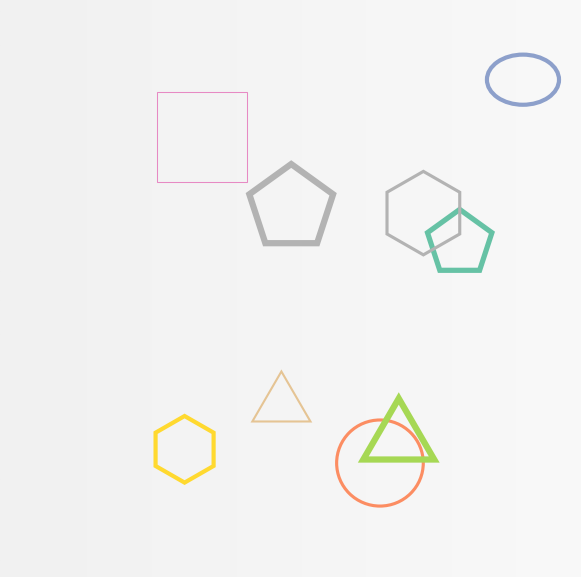[{"shape": "pentagon", "thickness": 2.5, "radius": 0.29, "center": [0.791, 0.578]}, {"shape": "circle", "thickness": 1.5, "radius": 0.37, "center": [0.654, 0.197]}, {"shape": "oval", "thickness": 2, "radius": 0.31, "center": [0.9, 0.861]}, {"shape": "square", "thickness": 0.5, "radius": 0.39, "center": [0.347, 0.762]}, {"shape": "triangle", "thickness": 3, "radius": 0.35, "center": [0.686, 0.239]}, {"shape": "hexagon", "thickness": 2, "radius": 0.29, "center": [0.318, 0.221]}, {"shape": "triangle", "thickness": 1, "radius": 0.29, "center": [0.484, 0.298]}, {"shape": "pentagon", "thickness": 3, "radius": 0.38, "center": [0.501, 0.639]}, {"shape": "hexagon", "thickness": 1.5, "radius": 0.36, "center": [0.728, 0.63]}]